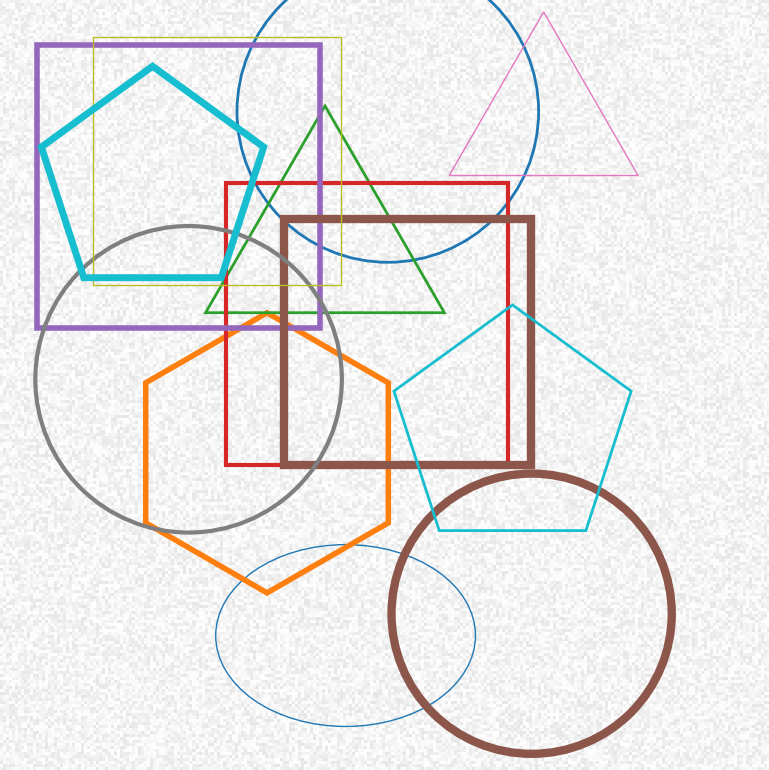[{"shape": "circle", "thickness": 1, "radius": 0.98, "center": [0.504, 0.855]}, {"shape": "oval", "thickness": 0.5, "radius": 0.84, "center": [0.449, 0.175]}, {"shape": "hexagon", "thickness": 2, "radius": 0.91, "center": [0.347, 0.412]}, {"shape": "triangle", "thickness": 1, "radius": 0.9, "center": [0.422, 0.683]}, {"shape": "square", "thickness": 1.5, "radius": 0.92, "center": [0.476, 0.58]}, {"shape": "square", "thickness": 2, "radius": 0.92, "center": [0.232, 0.758]}, {"shape": "circle", "thickness": 3, "radius": 0.91, "center": [0.69, 0.203]}, {"shape": "square", "thickness": 3, "radius": 0.8, "center": [0.529, 0.556]}, {"shape": "triangle", "thickness": 0.5, "radius": 0.71, "center": [0.706, 0.843]}, {"shape": "circle", "thickness": 1.5, "radius": 1.0, "center": [0.245, 0.507]}, {"shape": "square", "thickness": 0.5, "radius": 0.8, "center": [0.282, 0.791]}, {"shape": "pentagon", "thickness": 2.5, "radius": 0.76, "center": [0.198, 0.762]}, {"shape": "pentagon", "thickness": 1, "radius": 0.81, "center": [0.666, 0.442]}]